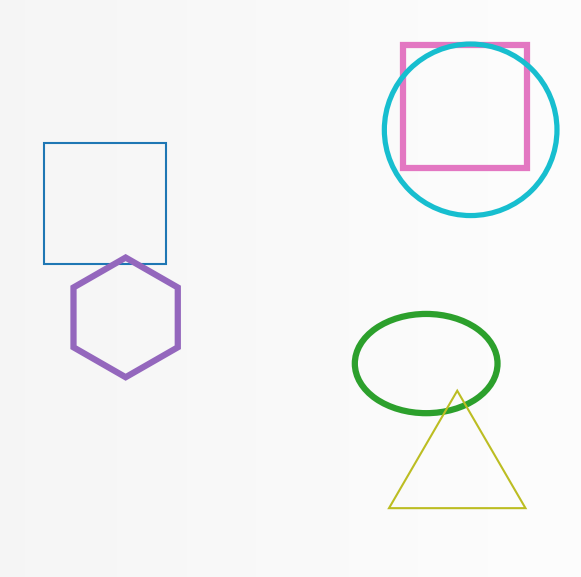[{"shape": "square", "thickness": 1, "radius": 0.52, "center": [0.18, 0.647]}, {"shape": "oval", "thickness": 3, "radius": 0.61, "center": [0.733, 0.37]}, {"shape": "hexagon", "thickness": 3, "radius": 0.52, "center": [0.216, 0.45]}, {"shape": "square", "thickness": 3, "radius": 0.53, "center": [0.8, 0.814]}, {"shape": "triangle", "thickness": 1, "radius": 0.68, "center": [0.787, 0.187]}, {"shape": "circle", "thickness": 2.5, "radius": 0.74, "center": [0.81, 0.774]}]